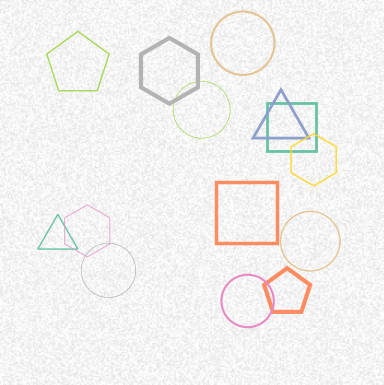[{"shape": "square", "thickness": 2, "radius": 0.32, "center": [0.757, 0.67]}, {"shape": "triangle", "thickness": 1, "radius": 0.3, "center": [0.15, 0.383]}, {"shape": "square", "thickness": 2.5, "radius": 0.39, "center": [0.64, 0.448]}, {"shape": "pentagon", "thickness": 3, "radius": 0.31, "center": [0.746, 0.241]}, {"shape": "triangle", "thickness": 2, "radius": 0.42, "center": [0.73, 0.683]}, {"shape": "hexagon", "thickness": 0.5, "radius": 0.34, "center": [0.227, 0.4]}, {"shape": "circle", "thickness": 1.5, "radius": 0.34, "center": [0.643, 0.218]}, {"shape": "pentagon", "thickness": 1, "radius": 0.43, "center": [0.202, 0.833]}, {"shape": "circle", "thickness": 0.5, "radius": 0.37, "center": [0.524, 0.715]}, {"shape": "hexagon", "thickness": 1, "radius": 0.34, "center": [0.815, 0.585]}, {"shape": "circle", "thickness": 1.5, "radius": 0.41, "center": [0.631, 0.888]}, {"shape": "circle", "thickness": 1, "radius": 0.39, "center": [0.806, 0.373]}, {"shape": "circle", "thickness": 0.5, "radius": 0.35, "center": [0.282, 0.298]}, {"shape": "hexagon", "thickness": 3, "radius": 0.43, "center": [0.44, 0.816]}]